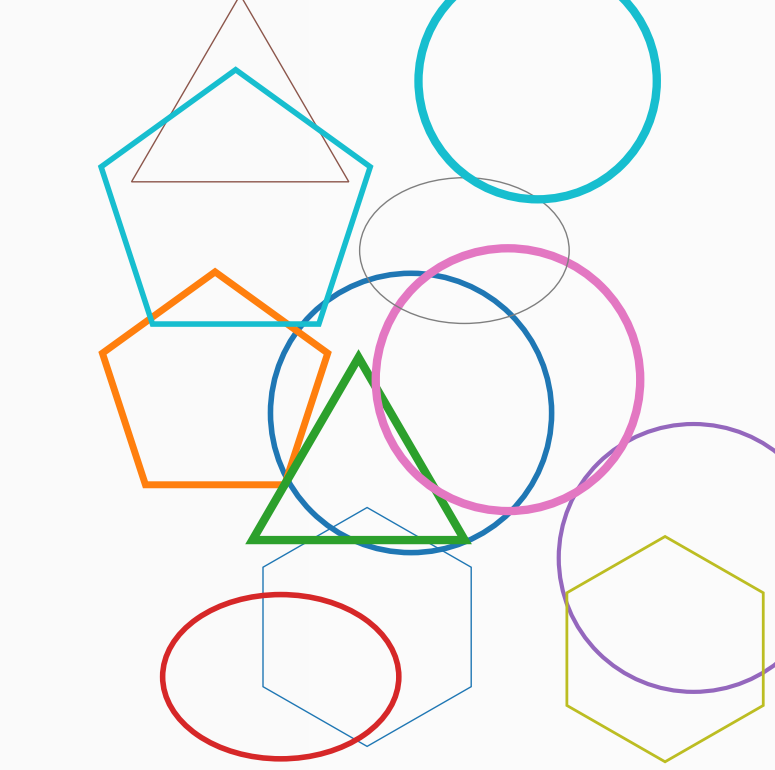[{"shape": "hexagon", "thickness": 0.5, "radius": 0.78, "center": [0.474, 0.186]}, {"shape": "circle", "thickness": 2, "radius": 0.91, "center": [0.53, 0.464]}, {"shape": "pentagon", "thickness": 2.5, "radius": 0.76, "center": [0.278, 0.494]}, {"shape": "triangle", "thickness": 3, "radius": 0.79, "center": [0.463, 0.378]}, {"shape": "oval", "thickness": 2, "radius": 0.76, "center": [0.362, 0.121]}, {"shape": "circle", "thickness": 1.5, "radius": 0.87, "center": [0.895, 0.275]}, {"shape": "triangle", "thickness": 0.5, "radius": 0.81, "center": [0.31, 0.845]}, {"shape": "circle", "thickness": 3, "radius": 0.85, "center": [0.655, 0.507]}, {"shape": "oval", "thickness": 0.5, "radius": 0.68, "center": [0.599, 0.675]}, {"shape": "hexagon", "thickness": 1, "radius": 0.73, "center": [0.858, 0.157]}, {"shape": "circle", "thickness": 3, "radius": 0.77, "center": [0.694, 0.895]}, {"shape": "pentagon", "thickness": 2, "radius": 0.91, "center": [0.304, 0.727]}]